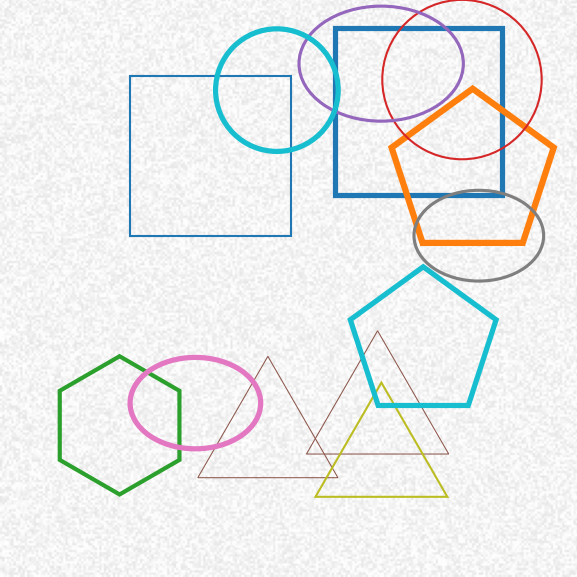[{"shape": "square", "thickness": 1, "radius": 0.69, "center": [0.364, 0.729]}, {"shape": "square", "thickness": 2.5, "radius": 0.72, "center": [0.724, 0.806]}, {"shape": "pentagon", "thickness": 3, "radius": 0.74, "center": [0.818, 0.698]}, {"shape": "hexagon", "thickness": 2, "radius": 0.6, "center": [0.207, 0.263]}, {"shape": "circle", "thickness": 1, "radius": 0.69, "center": [0.8, 0.861]}, {"shape": "oval", "thickness": 1.5, "radius": 0.71, "center": [0.66, 0.889]}, {"shape": "triangle", "thickness": 0.5, "radius": 0.71, "center": [0.654, 0.284]}, {"shape": "triangle", "thickness": 0.5, "radius": 0.7, "center": [0.464, 0.242]}, {"shape": "oval", "thickness": 2.5, "radius": 0.57, "center": [0.338, 0.301]}, {"shape": "oval", "thickness": 1.5, "radius": 0.56, "center": [0.829, 0.591]}, {"shape": "triangle", "thickness": 1, "radius": 0.66, "center": [0.66, 0.205]}, {"shape": "pentagon", "thickness": 2.5, "radius": 0.66, "center": [0.733, 0.404]}, {"shape": "circle", "thickness": 2.5, "radius": 0.53, "center": [0.479, 0.843]}]